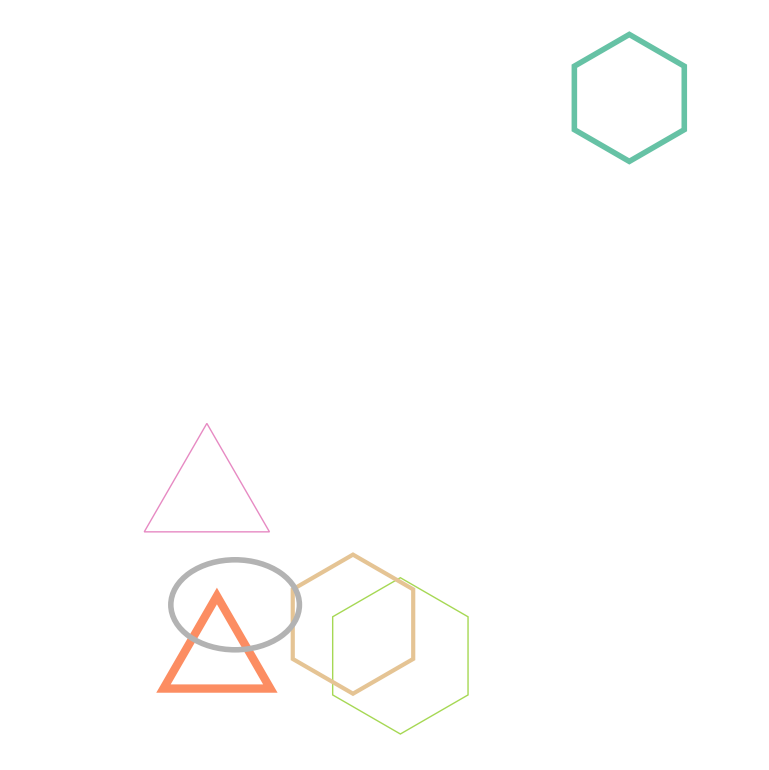[{"shape": "hexagon", "thickness": 2, "radius": 0.41, "center": [0.817, 0.873]}, {"shape": "triangle", "thickness": 3, "radius": 0.4, "center": [0.282, 0.146]}, {"shape": "triangle", "thickness": 0.5, "radius": 0.47, "center": [0.269, 0.356]}, {"shape": "hexagon", "thickness": 0.5, "radius": 0.51, "center": [0.52, 0.148]}, {"shape": "hexagon", "thickness": 1.5, "radius": 0.45, "center": [0.458, 0.189]}, {"shape": "oval", "thickness": 2, "radius": 0.42, "center": [0.305, 0.215]}]